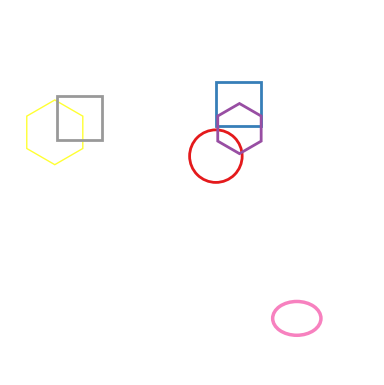[{"shape": "circle", "thickness": 2, "radius": 0.34, "center": [0.561, 0.594]}, {"shape": "square", "thickness": 2, "radius": 0.29, "center": [0.62, 0.73]}, {"shape": "hexagon", "thickness": 2, "radius": 0.33, "center": [0.622, 0.666]}, {"shape": "hexagon", "thickness": 1, "radius": 0.42, "center": [0.142, 0.656]}, {"shape": "oval", "thickness": 2.5, "radius": 0.31, "center": [0.771, 0.173]}, {"shape": "square", "thickness": 2, "radius": 0.29, "center": [0.206, 0.694]}]